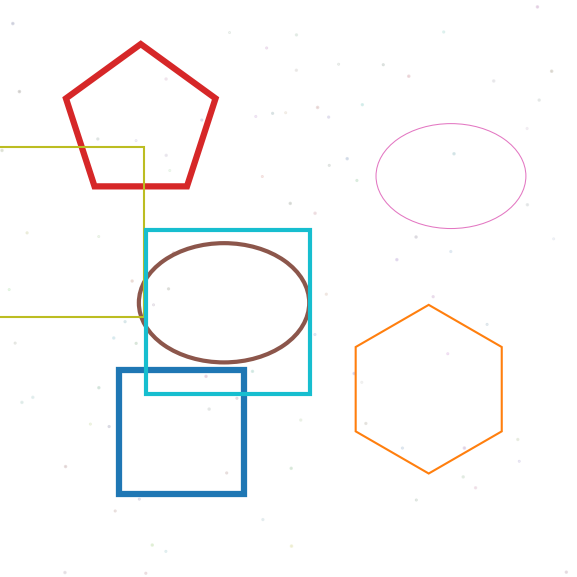[{"shape": "square", "thickness": 3, "radius": 0.54, "center": [0.314, 0.251]}, {"shape": "hexagon", "thickness": 1, "radius": 0.73, "center": [0.742, 0.325]}, {"shape": "pentagon", "thickness": 3, "radius": 0.68, "center": [0.244, 0.787]}, {"shape": "oval", "thickness": 2, "radius": 0.74, "center": [0.388, 0.475]}, {"shape": "oval", "thickness": 0.5, "radius": 0.65, "center": [0.781, 0.694]}, {"shape": "square", "thickness": 1, "radius": 0.74, "center": [0.102, 0.598]}, {"shape": "square", "thickness": 2, "radius": 0.71, "center": [0.395, 0.459]}]